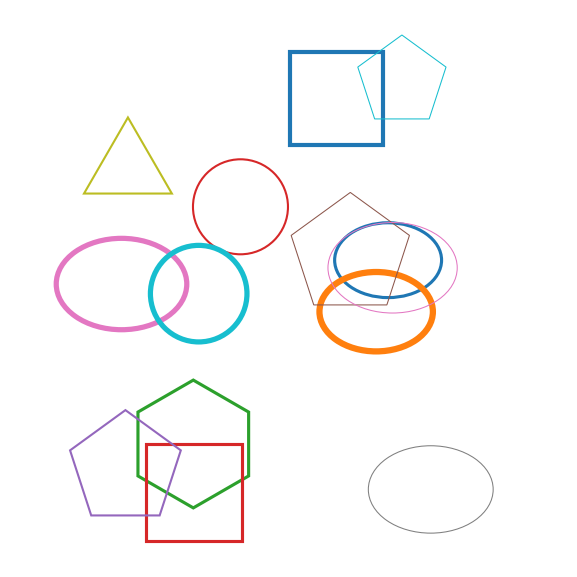[{"shape": "square", "thickness": 2, "radius": 0.4, "center": [0.583, 0.829]}, {"shape": "oval", "thickness": 1.5, "radius": 0.46, "center": [0.672, 0.549]}, {"shape": "oval", "thickness": 3, "radius": 0.49, "center": [0.651, 0.459]}, {"shape": "hexagon", "thickness": 1.5, "radius": 0.55, "center": [0.335, 0.23]}, {"shape": "square", "thickness": 1.5, "radius": 0.42, "center": [0.336, 0.146]}, {"shape": "circle", "thickness": 1, "radius": 0.41, "center": [0.416, 0.641]}, {"shape": "pentagon", "thickness": 1, "radius": 0.5, "center": [0.217, 0.188]}, {"shape": "pentagon", "thickness": 0.5, "radius": 0.54, "center": [0.607, 0.558]}, {"shape": "oval", "thickness": 2.5, "radius": 0.57, "center": [0.21, 0.507]}, {"shape": "oval", "thickness": 0.5, "radius": 0.56, "center": [0.68, 0.535]}, {"shape": "oval", "thickness": 0.5, "radius": 0.54, "center": [0.746, 0.152]}, {"shape": "triangle", "thickness": 1, "radius": 0.44, "center": [0.222, 0.708]}, {"shape": "pentagon", "thickness": 0.5, "radius": 0.4, "center": [0.696, 0.858]}, {"shape": "circle", "thickness": 2.5, "radius": 0.42, "center": [0.344, 0.491]}]